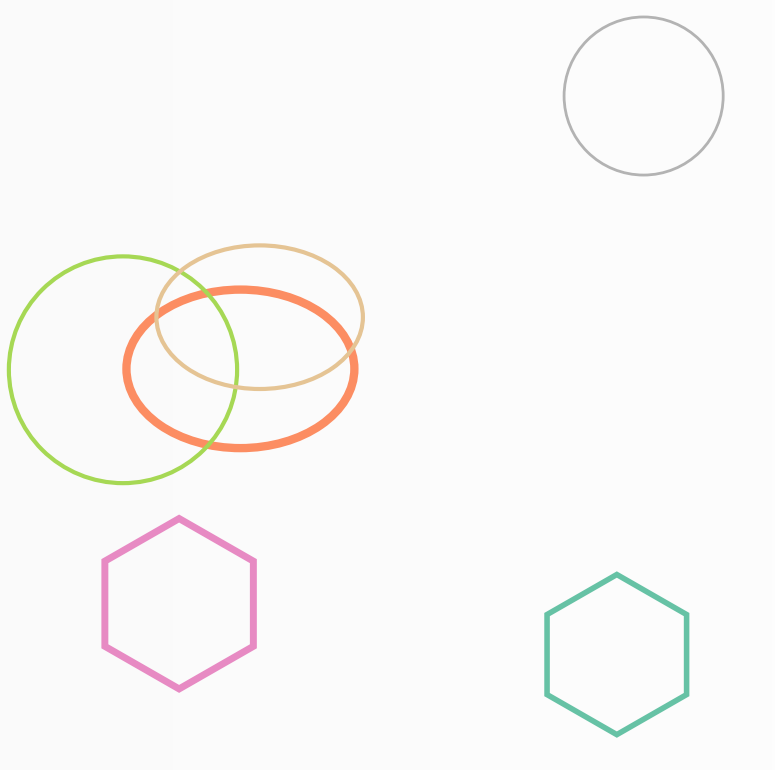[{"shape": "hexagon", "thickness": 2, "radius": 0.52, "center": [0.796, 0.15]}, {"shape": "oval", "thickness": 3, "radius": 0.74, "center": [0.31, 0.521]}, {"shape": "hexagon", "thickness": 2.5, "radius": 0.55, "center": [0.231, 0.216]}, {"shape": "circle", "thickness": 1.5, "radius": 0.74, "center": [0.159, 0.52]}, {"shape": "oval", "thickness": 1.5, "radius": 0.67, "center": [0.335, 0.588]}, {"shape": "circle", "thickness": 1, "radius": 0.51, "center": [0.83, 0.875]}]